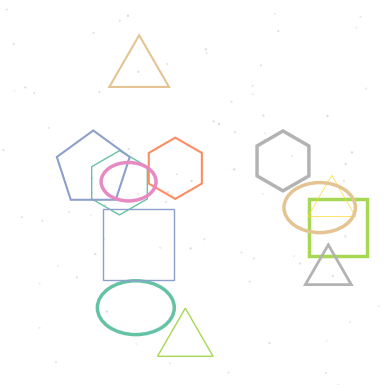[{"shape": "oval", "thickness": 2.5, "radius": 0.5, "center": [0.353, 0.201]}, {"shape": "hexagon", "thickness": 1, "radius": 0.42, "center": [0.31, 0.525]}, {"shape": "hexagon", "thickness": 1.5, "radius": 0.4, "center": [0.455, 0.563]}, {"shape": "square", "thickness": 1, "radius": 0.46, "center": [0.361, 0.364]}, {"shape": "pentagon", "thickness": 1.5, "radius": 0.5, "center": [0.242, 0.562]}, {"shape": "oval", "thickness": 2.5, "radius": 0.36, "center": [0.334, 0.528]}, {"shape": "square", "thickness": 2.5, "radius": 0.38, "center": [0.879, 0.409]}, {"shape": "triangle", "thickness": 1, "radius": 0.42, "center": [0.481, 0.116]}, {"shape": "triangle", "thickness": 0.5, "radius": 0.36, "center": [0.862, 0.473]}, {"shape": "oval", "thickness": 2.5, "radius": 0.46, "center": [0.83, 0.461]}, {"shape": "triangle", "thickness": 1.5, "radius": 0.45, "center": [0.361, 0.819]}, {"shape": "triangle", "thickness": 2, "radius": 0.34, "center": [0.853, 0.295]}, {"shape": "hexagon", "thickness": 2.5, "radius": 0.39, "center": [0.735, 0.582]}]